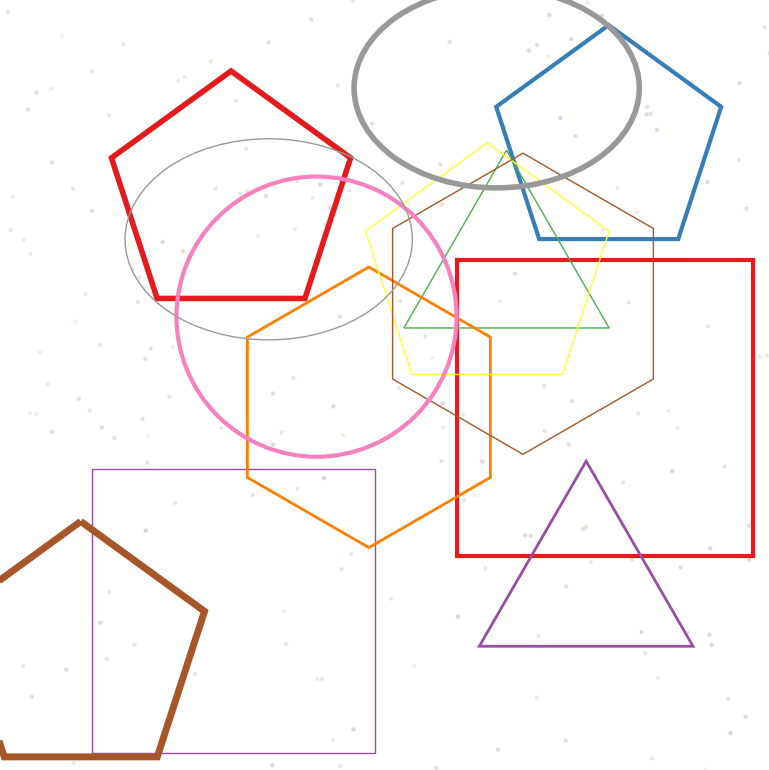[{"shape": "square", "thickness": 1.5, "radius": 0.96, "center": [0.786, 0.47]}, {"shape": "pentagon", "thickness": 2, "radius": 0.82, "center": [0.3, 0.744]}, {"shape": "pentagon", "thickness": 1.5, "radius": 0.77, "center": [0.791, 0.814]}, {"shape": "triangle", "thickness": 0.5, "radius": 0.77, "center": [0.658, 0.651]}, {"shape": "triangle", "thickness": 1, "radius": 0.8, "center": [0.761, 0.241]}, {"shape": "square", "thickness": 0.5, "radius": 0.92, "center": [0.303, 0.206]}, {"shape": "hexagon", "thickness": 1, "radius": 0.91, "center": [0.479, 0.471]}, {"shape": "pentagon", "thickness": 0.5, "radius": 0.83, "center": [0.633, 0.648]}, {"shape": "pentagon", "thickness": 2.5, "radius": 0.85, "center": [0.105, 0.154]}, {"shape": "hexagon", "thickness": 0.5, "radius": 0.98, "center": [0.679, 0.606]}, {"shape": "circle", "thickness": 1.5, "radius": 0.91, "center": [0.411, 0.589]}, {"shape": "oval", "thickness": 0.5, "radius": 0.93, "center": [0.349, 0.689]}, {"shape": "oval", "thickness": 2, "radius": 0.93, "center": [0.645, 0.886]}]